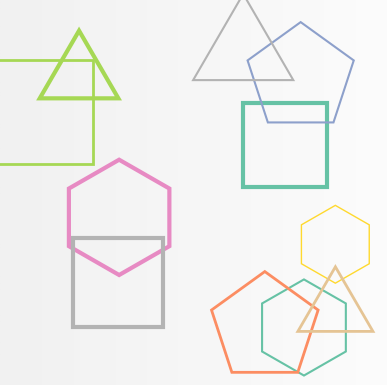[{"shape": "square", "thickness": 3, "radius": 0.55, "center": [0.735, 0.623]}, {"shape": "hexagon", "thickness": 1.5, "radius": 0.62, "center": [0.784, 0.149]}, {"shape": "pentagon", "thickness": 2, "radius": 0.72, "center": [0.683, 0.15]}, {"shape": "pentagon", "thickness": 1.5, "radius": 0.72, "center": [0.776, 0.799]}, {"shape": "hexagon", "thickness": 3, "radius": 0.75, "center": [0.307, 0.435]}, {"shape": "triangle", "thickness": 3, "radius": 0.59, "center": [0.204, 0.803]}, {"shape": "square", "thickness": 2, "radius": 0.67, "center": [0.106, 0.709]}, {"shape": "hexagon", "thickness": 1, "radius": 0.51, "center": [0.865, 0.366]}, {"shape": "triangle", "thickness": 2, "radius": 0.56, "center": [0.866, 0.195]}, {"shape": "square", "thickness": 3, "radius": 0.58, "center": [0.304, 0.267]}, {"shape": "triangle", "thickness": 1.5, "radius": 0.75, "center": [0.628, 0.867]}]